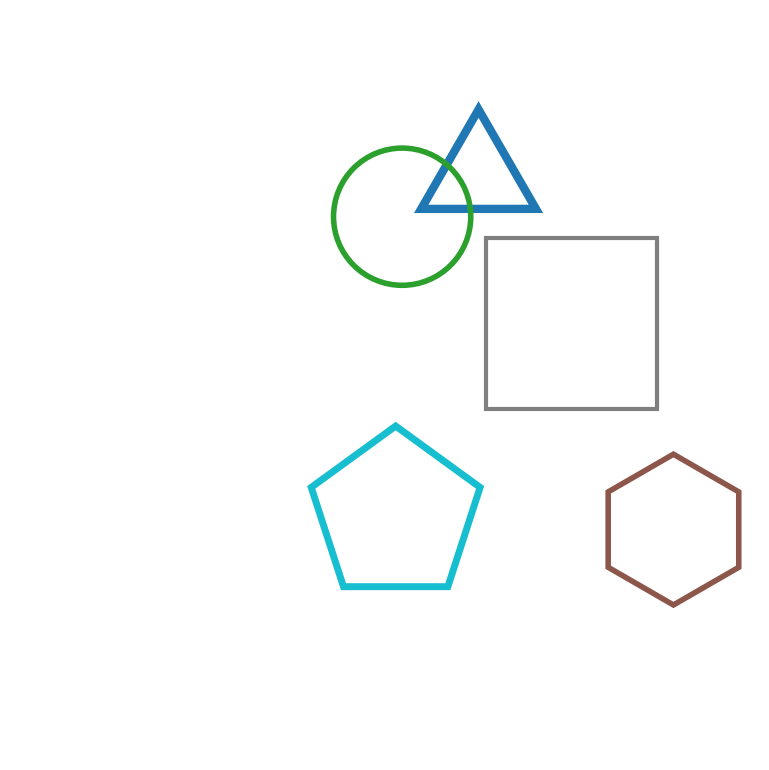[{"shape": "triangle", "thickness": 3, "radius": 0.43, "center": [0.622, 0.772]}, {"shape": "circle", "thickness": 2, "radius": 0.45, "center": [0.522, 0.719]}, {"shape": "hexagon", "thickness": 2, "radius": 0.49, "center": [0.875, 0.312]}, {"shape": "square", "thickness": 1.5, "radius": 0.56, "center": [0.742, 0.58]}, {"shape": "pentagon", "thickness": 2.5, "radius": 0.58, "center": [0.514, 0.331]}]